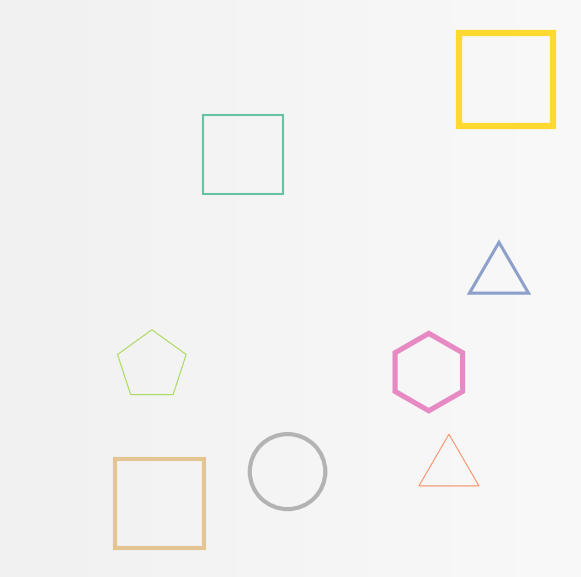[{"shape": "square", "thickness": 1, "radius": 0.34, "center": [0.419, 0.731]}, {"shape": "triangle", "thickness": 0.5, "radius": 0.3, "center": [0.772, 0.188]}, {"shape": "triangle", "thickness": 1.5, "radius": 0.29, "center": [0.858, 0.521]}, {"shape": "hexagon", "thickness": 2.5, "radius": 0.33, "center": [0.738, 0.355]}, {"shape": "pentagon", "thickness": 0.5, "radius": 0.31, "center": [0.261, 0.366]}, {"shape": "square", "thickness": 3, "radius": 0.4, "center": [0.87, 0.861]}, {"shape": "square", "thickness": 2, "radius": 0.38, "center": [0.274, 0.127]}, {"shape": "circle", "thickness": 2, "radius": 0.32, "center": [0.495, 0.182]}]